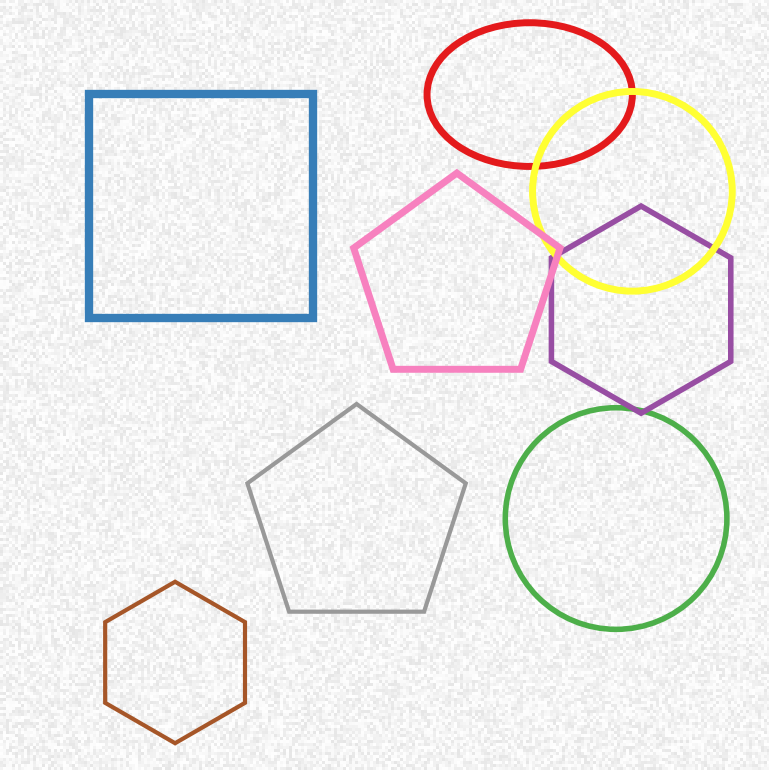[{"shape": "oval", "thickness": 2.5, "radius": 0.67, "center": [0.688, 0.877]}, {"shape": "square", "thickness": 3, "radius": 0.73, "center": [0.261, 0.732]}, {"shape": "circle", "thickness": 2, "radius": 0.72, "center": [0.8, 0.327]}, {"shape": "hexagon", "thickness": 2, "radius": 0.67, "center": [0.833, 0.598]}, {"shape": "circle", "thickness": 2.5, "radius": 0.65, "center": [0.821, 0.752]}, {"shape": "hexagon", "thickness": 1.5, "radius": 0.52, "center": [0.227, 0.14]}, {"shape": "pentagon", "thickness": 2.5, "radius": 0.7, "center": [0.593, 0.634]}, {"shape": "pentagon", "thickness": 1.5, "radius": 0.75, "center": [0.463, 0.326]}]